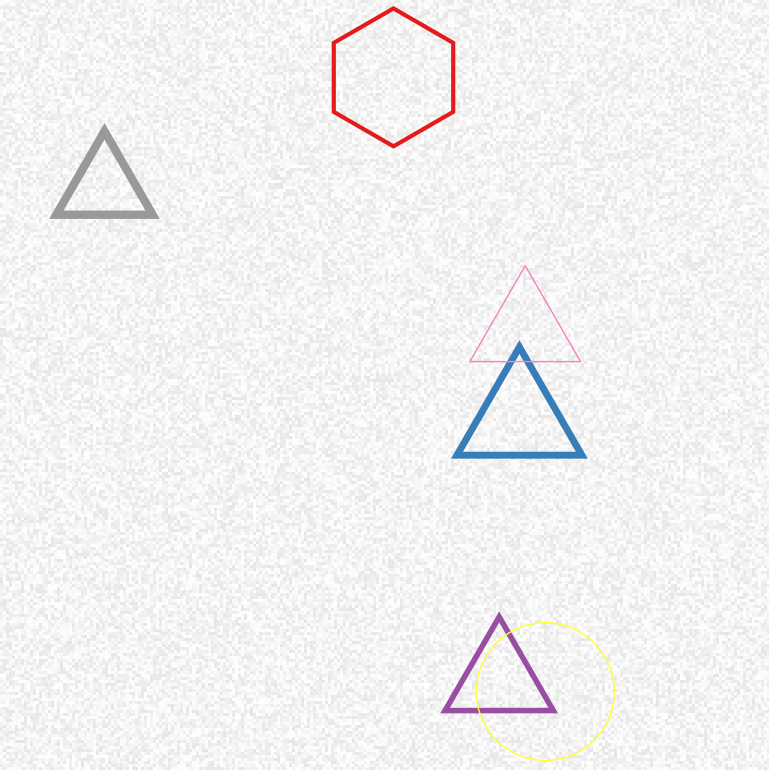[{"shape": "hexagon", "thickness": 1.5, "radius": 0.45, "center": [0.511, 0.9]}, {"shape": "triangle", "thickness": 2.5, "radius": 0.47, "center": [0.675, 0.456]}, {"shape": "triangle", "thickness": 2, "radius": 0.41, "center": [0.648, 0.118]}, {"shape": "circle", "thickness": 0.5, "radius": 0.45, "center": [0.708, 0.102]}, {"shape": "triangle", "thickness": 0.5, "radius": 0.42, "center": [0.682, 0.572]}, {"shape": "triangle", "thickness": 3, "radius": 0.36, "center": [0.136, 0.757]}]